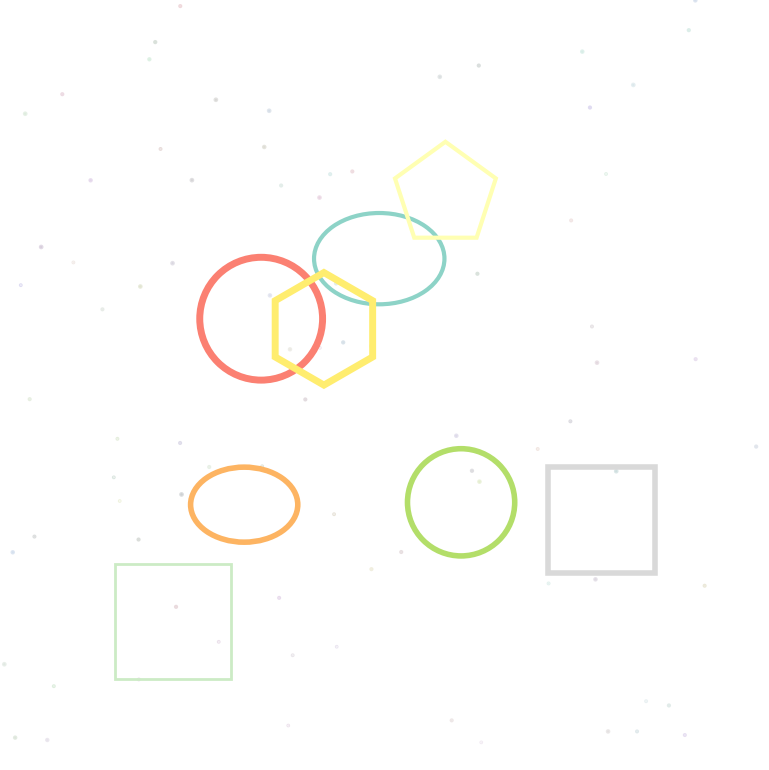[{"shape": "oval", "thickness": 1.5, "radius": 0.42, "center": [0.493, 0.664]}, {"shape": "pentagon", "thickness": 1.5, "radius": 0.34, "center": [0.578, 0.747]}, {"shape": "circle", "thickness": 2.5, "radius": 0.4, "center": [0.339, 0.586]}, {"shape": "oval", "thickness": 2, "radius": 0.35, "center": [0.317, 0.345]}, {"shape": "circle", "thickness": 2, "radius": 0.35, "center": [0.599, 0.348]}, {"shape": "square", "thickness": 2, "radius": 0.35, "center": [0.781, 0.325]}, {"shape": "square", "thickness": 1, "radius": 0.38, "center": [0.225, 0.193]}, {"shape": "hexagon", "thickness": 2.5, "radius": 0.37, "center": [0.421, 0.573]}]